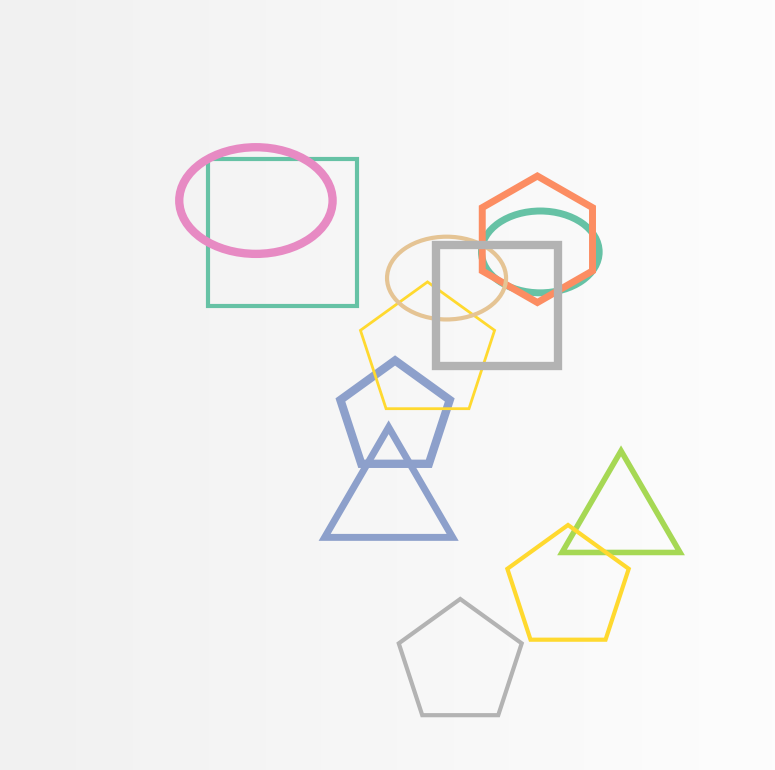[{"shape": "oval", "thickness": 2.5, "radius": 0.38, "center": [0.697, 0.673]}, {"shape": "square", "thickness": 1.5, "radius": 0.48, "center": [0.364, 0.698]}, {"shape": "hexagon", "thickness": 2.5, "radius": 0.41, "center": [0.693, 0.689]}, {"shape": "triangle", "thickness": 2.5, "radius": 0.48, "center": [0.501, 0.35]}, {"shape": "pentagon", "thickness": 3, "radius": 0.37, "center": [0.51, 0.458]}, {"shape": "oval", "thickness": 3, "radius": 0.49, "center": [0.33, 0.74]}, {"shape": "triangle", "thickness": 2, "radius": 0.44, "center": [0.801, 0.326]}, {"shape": "pentagon", "thickness": 1, "radius": 0.45, "center": [0.552, 0.543]}, {"shape": "pentagon", "thickness": 1.5, "radius": 0.41, "center": [0.733, 0.236]}, {"shape": "oval", "thickness": 1.5, "radius": 0.38, "center": [0.576, 0.639]}, {"shape": "square", "thickness": 3, "radius": 0.39, "center": [0.642, 0.603]}, {"shape": "pentagon", "thickness": 1.5, "radius": 0.42, "center": [0.594, 0.139]}]